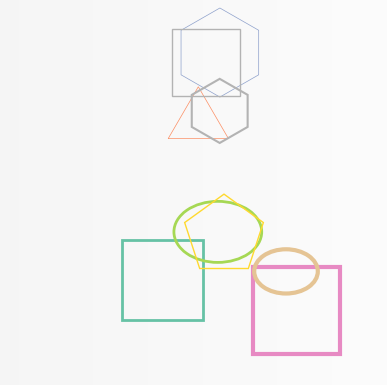[{"shape": "square", "thickness": 2, "radius": 0.52, "center": [0.42, 0.273]}, {"shape": "triangle", "thickness": 0.5, "radius": 0.45, "center": [0.512, 0.685]}, {"shape": "hexagon", "thickness": 0.5, "radius": 0.58, "center": [0.567, 0.864]}, {"shape": "square", "thickness": 3, "radius": 0.56, "center": [0.765, 0.194]}, {"shape": "oval", "thickness": 2, "radius": 0.57, "center": [0.562, 0.398]}, {"shape": "pentagon", "thickness": 1, "radius": 0.53, "center": [0.578, 0.389]}, {"shape": "oval", "thickness": 3, "radius": 0.41, "center": [0.738, 0.295]}, {"shape": "square", "thickness": 1, "radius": 0.44, "center": [0.531, 0.838]}, {"shape": "hexagon", "thickness": 1.5, "radius": 0.42, "center": [0.567, 0.712]}]